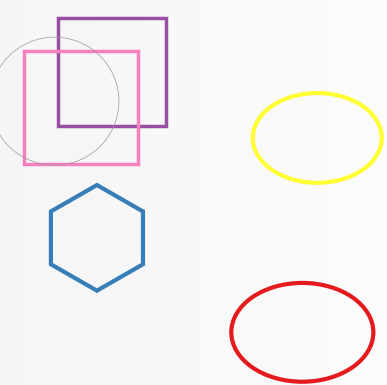[{"shape": "oval", "thickness": 3, "radius": 0.92, "center": [0.78, 0.137]}, {"shape": "hexagon", "thickness": 3, "radius": 0.69, "center": [0.25, 0.382]}, {"shape": "square", "thickness": 2.5, "radius": 0.7, "center": [0.289, 0.814]}, {"shape": "oval", "thickness": 3, "radius": 0.83, "center": [0.819, 0.642]}, {"shape": "square", "thickness": 2.5, "radius": 0.73, "center": [0.21, 0.722]}, {"shape": "circle", "thickness": 0.5, "radius": 0.83, "center": [0.141, 0.737]}]